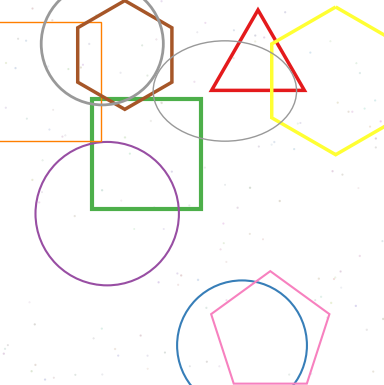[{"shape": "triangle", "thickness": 2.5, "radius": 0.7, "center": [0.67, 0.835]}, {"shape": "circle", "thickness": 1.5, "radius": 0.84, "center": [0.629, 0.103]}, {"shape": "square", "thickness": 3, "radius": 0.71, "center": [0.381, 0.6]}, {"shape": "circle", "thickness": 1.5, "radius": 0.93, "center": [0.278, 0.445]}, {"shape": "square", "thickness": 1, "radius": 0.77, "center": [0.109, 0.788]}, {"shape": "hexagon", "thickness": 2.5, "radius": 0.96, "center": [0.872, 0.79]}, {"shape": "hexagon", "thickness": 2.5, "radius": 0.71, "center": [0.324, 0.857]}, {"shape": "pentagon", "thickness": 1.5, "radius": 0.81, "center": [0.702, 0.134]}, {"shape": "circle", "thickness": 2, "radius": 0.79, "center": [0.266, 0.886]}, {"shape": "oval", "thickness": 1, "radius": 0.93, "center": [0.584, 0.764]}]